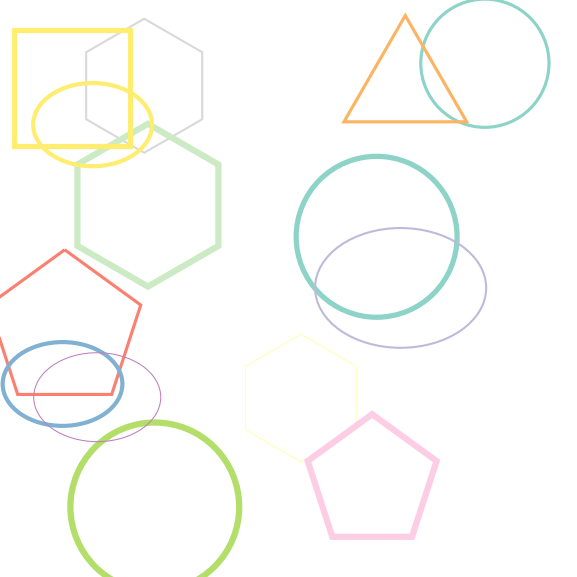[{"shape": "circle", "thickness": 1.5, "radius": 0.56, "center": [0.84, 0.89]}, {"shape": "circle", "thickness": 2.5, "radius": 0.7, "center": [0.652, 0.589]}, {"shape": "hexagon", "thickness": 0.5, "radius": 0.55, "center": [0.521, 0.31]}, {"shape": "oval", "thickness": 1, "radius": 0.74, "center": [0.694, 0.501]}, {"shape": "pentagon", "thickness": 1.5, "radius": 0.69, "center": [0.112, 0.428]}, {"shape": "oval", "thickness": 2, "radius": 0.52, "center": [0.108, 0.334]}, {"shape": "triangle", "thickness": 1.5, "radius": 0.61, "center": [0.702, 0.85]}, {"shape": "circle", "thickness": 3, "radius": 0.73, "center": [0.268, 0.121]}, {"shape": "pentagon", "thickness": 3, "radius": 0.59, "center": [0.644, 0.165]}, {"shape": "hexagon", "thickness": 1, "radius": 0.58, "center": [0.25, 0.851]}, {"shape": "oval", "thickness": 0.5, "radius": 0.55, "center": [0.168, 0.311]}, {"shape": "hexagon", "thickness": 3, "radius": 0.7, "center": [0.256, 0.644]}, {"shape": "oval", "thickness": 2, "radius": 0.51, "center": [0.16, 0.783]}, {"shape": "square", "thickness": 2.5, "radius": 0.5, "center": [0.125, 0.847]}]